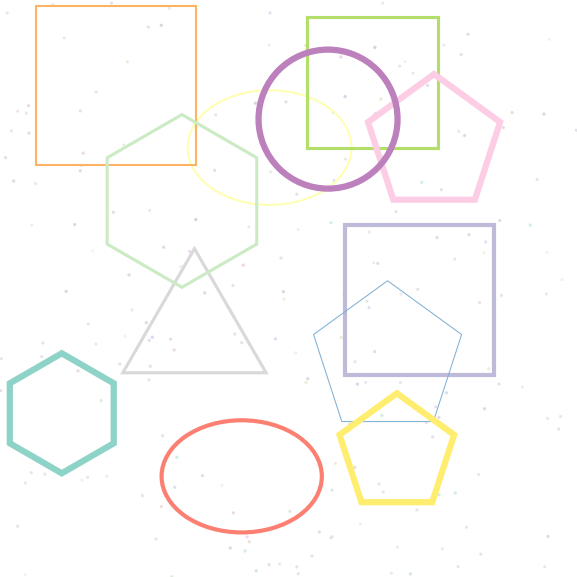[{"shape": "hexagon", "thickness": 3, "radius": 0.52, "center": [0.107, 0.283]}, {"shape": "oval", "thickness": 1, "radius": 0.71, "center": [0.467, 0.744]}, {"shape": "square", "thickness": 2, "radius": 0.65, "center": [0.726, 0.48]}, {"shape": "oval", "thickness": 2, "radius": 0.69, "center": [0.419, 0.174]}, {"shape": "pentagon", "thickness": 0.5, "radius": 0.67, "center": [0.671, 0.378]}, {"shape": "square", "thickness": 1, "radius": 0.69, "center": [0.201, 0.851]}, {"shape": "square", "thickness": 1.5, "radius": 0.56, "center": [0.645, 0.856]}, {"shape": "pentagon", "thickness": 3, "radius": 0.6, "center": [0.752, 0.751]}, {"shape": "triangle", "thickness": 1.5, "radius": 0.72, "center": [0.337, 0.425]}, {"shape": "circle", "thickness": 3, "radius": 0.6, "center": [0.568, 0.793]}, {"shape": "hexagon", "thickness": 1.5, "radius": 0.75, "center": [0.315, 0.651]}, {"shape": "pentagon", "thickness": 3, "radius": 0.52, "center": [0.687, 0.214]}]